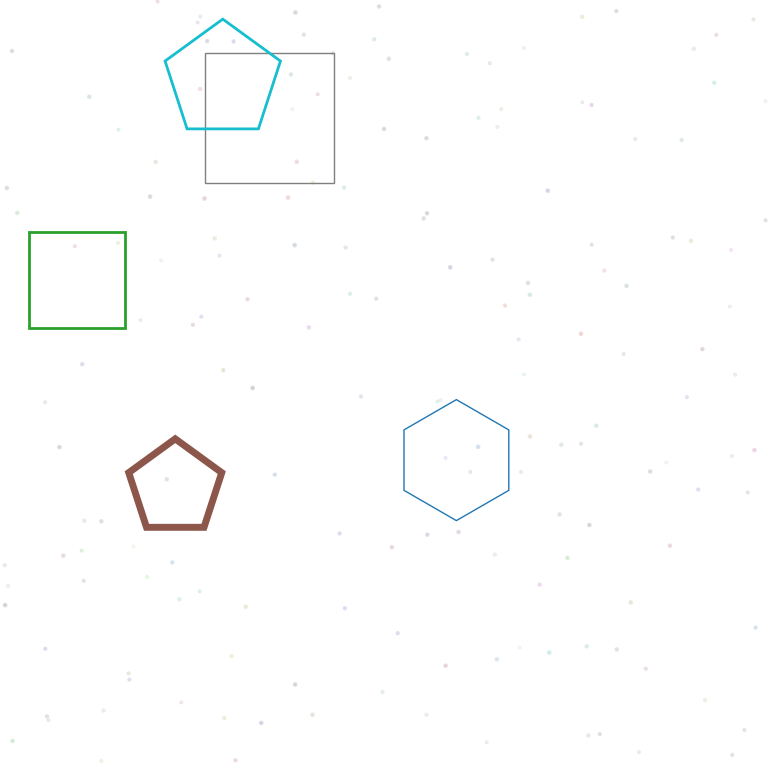[{"shape": "hexagon", "thickness": 0.5, "radius": 0.39, "center": [0.593, 0.402]}, {"shape": "square", "thickness": 1, "radius": 0.31, "center": [0.1, 0.637]}, {"shape": "pentagon", "thickness": 2.5, "radius": 0.32, "center": [0.228, 0.367]}, {"shape": "square", "thickness": 0.5, "radius": 0.42, "center": [0.35, 0.847]}, {"shape": "pentagon", "thickness": 1, "radius": 0.39, "center": [0.289, 0.896]}]